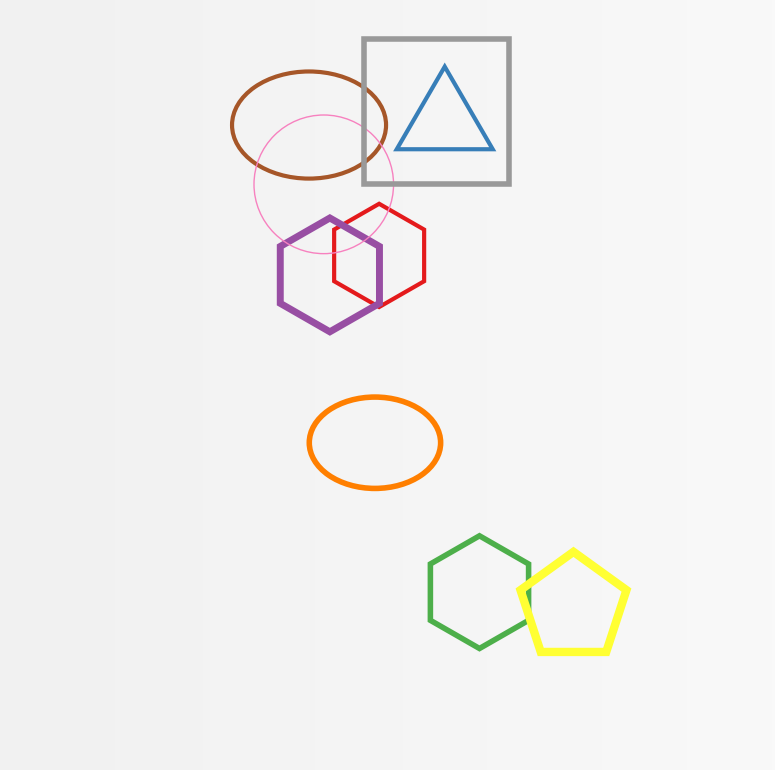[{"shape": "hexagon", "thickness": 1.5, "radius": 0.34, "center": [0.489, 0.668]}, {"shape": "triangle", "thickness": 1.5, "radius": 0.36, "center": [0.574, 0.842]}, {"shape": "hexagon", "thickness": 2, "radius": 0.37, "center": [0.619, 0.231]}, {"shape": "hexagon", "thickness": 2.5, "radius": 0.37, "center": [0.426, 0.643]}, {"shape": "oval", "thickness": 2, "radius": 0.42, "center": [0.484, 0.425]}, {"shape": "pentagon", "thickness": 3, "radius": 0.36, "center": [0.74, 0.211]}, {"shape": "oval", "thickness": 1.5, "radius": 0.5, "center": [0.399, 0.838]}, {"shape": "circle", "thickness": 0.5, "radius": 0.45, "center": [0.418, 0.761]}, {"shape": "square", "thickness": 2, "radius": 0.47, "center": [0.563, 0.855]}]